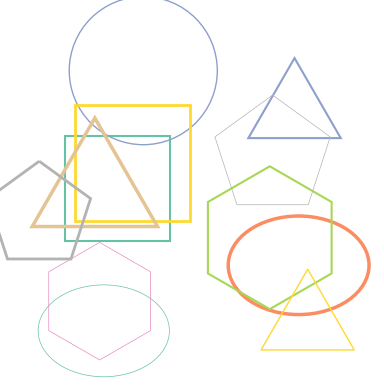[{"shape": "square", "thickness": 1.5, "radius": 0.68, "center": [0.304, 0.511]}, {"shape": "oval", "thickness": 0.5, "radius": 0.85, "center": [0.27, 0.141]}, {"shape": "oval", "thickness": 2.5, "radius": 0.91, "center": [0.776, 0.311]}, {"shape": "circle", "thickness": 1, "radius": 0.96, "center": [0.372, 0.816]}, {"shape": "triangle", "thickness": 1.5, "radius": 0.69, "center": [0.765, 0.711]}, {"shape": "hexagon", "thickness": 0.5, "radius": 0.76, "center": [0.259, 0.218]}, {"shape": "hexagon", "thickness": 1.5, "radius": 0.93, "center": [0.701, 0.383]}, {"shape": "triangle", "thickness": 1, "radius": 0.7, "center": [0.799, 0.161]}, {"shape": "square", "thickness": 2, "radius": 0.75, "center": [0.344, 0.576]}, {"shape": "triangle", "thickness": 2.5, "radius": 0.94, "center": [0.246, 0.506]}, {"shape": "pentagon", "thickness": 2, "radius": 0.7, "center": [0.102, 0.441]}, {"shape": "pentagon", "thickness": 0.5, "radius": 0.79, "center": [0.708, 0.596]}]